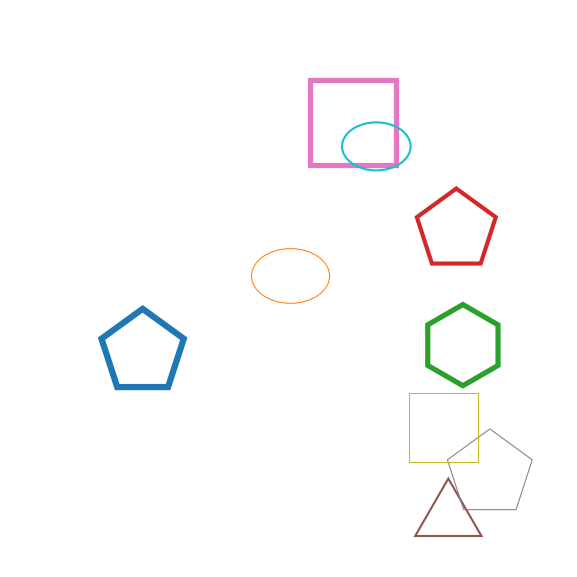[{"shape": "pentagon", "thickness": 3, "radius": 0.37, "center": [0.247, 0.389]}, {"shape": "oval", "thickness": 0.5, "radius": 0.34, "center": [0.503, 0.521]}, {"shape": "hexagon", "thickness": 2.5, "radius": 0.35, "center": [0.802, 0.402]}, {"shape": "pentagon", "thickness": 2, "radius": 0.36, "center": [0.79, 0.601]}, {"shape": "triangle", "thickness": 1, "radius": 0.33, "center": [0.776, 0.104]}, {"shape": "square", "thickness": 2.5, "radius": 0.37, "center": [0.611, 0.787]}, {"shape": "pentagon", "thickness": 0.5, "radius": 0.39, "center": [0.848, 0.179]}, {"shape": "square", "thickness": 0.5, "radius": 0.3, "center": [0.768, 0.259]}, {"shape": "oval", "thickness": 1, "radius": 0.3, "center": [0.652, 0.746]}]